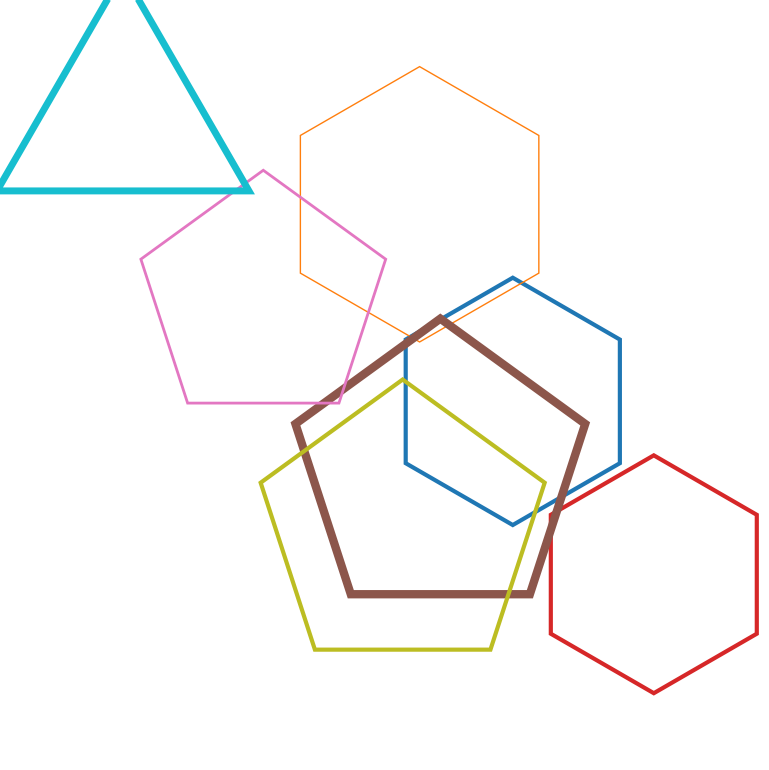[{"shape": "hexagon", "thickness": 1.5, "radius": 0.8, "center": [0.666, 0.479]}, {"shape": "hexagon", "thickness": 0.5, "radius": 0.89, "center": [0.545, 0.735]}, {"shape": "hexagon", "thickness": 1.5, "radius": 0.77, "center": [0.849, 0.254]}, {"shape": "pentagon", "thickness": 3, "radius": 0.99, "center": [0.572, 0.388]}, {"shape": "pentagon", "thickness": 1, "radius": 0.84, "center": [0.342, 0.612]}, {"shape": "pentagon", "thickness": 1.5, "radius": 0.97, "center": [0.523, 0.313]}, {"shape": "triangle", "thickness": 2.5, "radius": 0.94, "center": [0.16, 0.847]}]